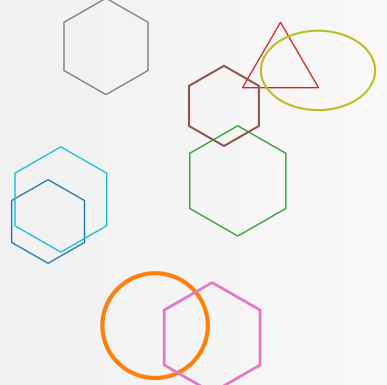[{"shape": "hexagon", "thickness": 1, "radius": 0.54, "center": [0.124, 0.425]}, {"shape": "circle", "thickness": 3, "radius": 0.68, "center": [0.4, 0.154]}, {"shape": "hexagon", "thickness": 1, "radius": 0.72, "center": [0.614, 0.53]}, {"shape": "triangle", "thickness": 1, "radius": 0.57, "center": [0.724, 0.829]}, {"shape": "hexagon", "thickness": 1.5, "radius": 0.52, "center": [0.578, 0.725]}, {"shape": "hexagon", "thickness": 2, "radius": 0.71, "center": [0.547, 0.123]}, {"shape": "hexagon", "thickness": 1, "radius": 0.63, "center": [0.274, 0.879]}, {"shape": "oval", "thickness": 1.5, "radius": 0.74, "center": [0.821, 0.817]}, {"shape": "hexagon", "thickness": 1, "radius": 0.68, "center": [0.157, 0.482]}]